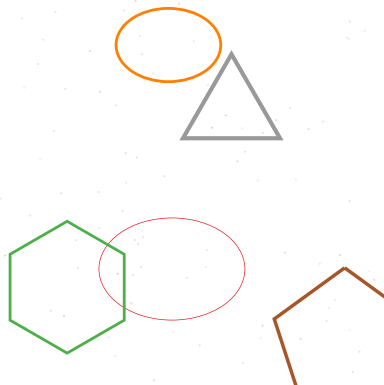[{"shape": "oval", "thickness": 0.5, "radius": 0.95, "center": [0.447, 0.301]}, {"shape": "hexagon", "thickness": 2, "radius": 0.86, "center": [0.174, 0.254]}, {"shape": "oval", "thickness": 2, "radius": 0.68, "center": [0.437, 0.883]}, {"shape": "pentagon", "thickness": 2.5, "radius": 0.96, "center": [0.895, 0.112]}, {"shape": "triangle", "thickness": 3, "radius": 0.73, "center": [0.601, 0.714]}]